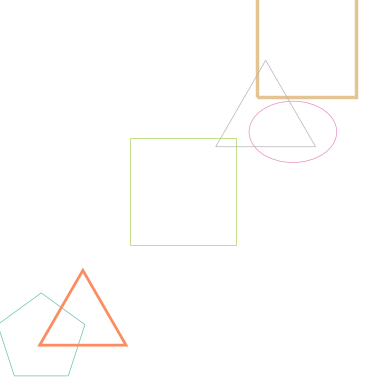[{"shape": "pentagon", "thickness": 0.5, "radius": 0.6, "center": [0.107, 0.12]}, {"shape": "triangle", "thickness": 2, "radius": 0.65, "center": [0.215, 0.168]}, {"shape": "oval", "thickness": 0.5, "radius": 0.57, "center": [0.761, 0.658]}, {"shape": "square", "thickness": 0.5, "radius": 0.69, "center": [0.476, 0.503]}, {"shape": "square", "thickness": 2.5, "radius": 0.64, "center": [0.796, 0.876]}, {"shape": "triangle", "thickness": 0.5, "radius": 0.75, "center": [0.69, 0.694]}]